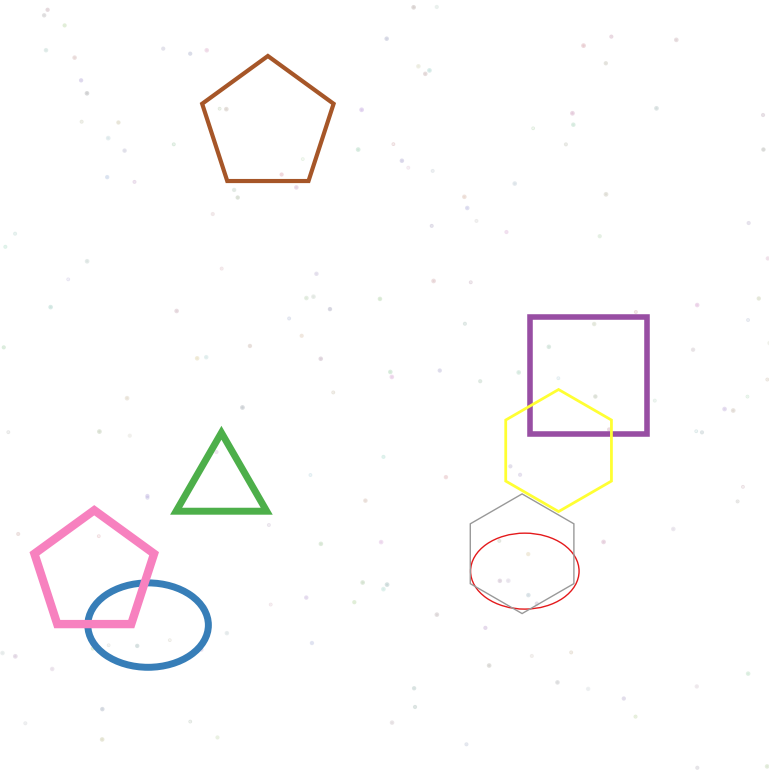[{"shape": "oval", "thickness": 0.5, "radius": 0.35, "center": [0.682, 0.258]}, {"shape": "oval", "thickness": 2.5, "radius": 0.39, "center": [0.192, 0.188]}, {"shape": "triangle", "thickness": 2.5, "radius": 0.34, "center": [0.288, 0.37]}, {"shape": "square", "thickness": 2, "radius": 0.38, "center": [0.765, 0.512]}, {"shape": "hexagon", "thickness": 1, "radius": 0.4, "center": [0.725, 0.415]}, {"shape": "pentagon", "thickness": 1.5, "radius": 0.45, "center": [0.348, 0.838]}, {"shape": "pentagon", "thickness": 3, "radius": 0.41, "center": [0.122, 0.256]}, {"shape": "hexagon", "thickness": 0.5, "radius": 0.39, "center": [0.678, 0.281]}]